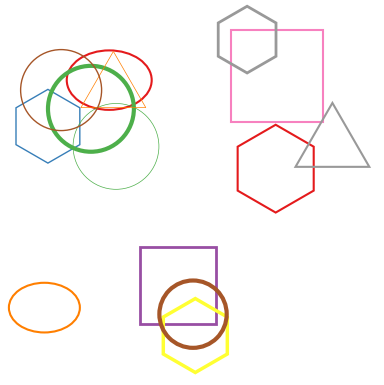[{"shape": "hexagon", "thickness": 1.5, "radius": 0.57, "center": [0.716, 0.562]}, {"shape": "oval", "thickness": 1.5, "radius": 0.55, "center": [0.284, 0.792]}, {"shape": "hexagon", "thickness": 1, "radius": 0.48, "center": [0.124, 0.672]}, {"shape": "circle", "thickness": 0.5, "radius": 0.56, "center": [0.301, 0.62]}, {"shape": "circle", "thickness": 3, "radius": 0.56, "center": [0.236, 0.717]}, {"shape": "square", "thickness": 2, "radius": 0.5, "center": [0.462, 0.259]}, {"shape": "triangle", "thickness": 0.5, "radius": 0.49, "center": [0.294, 0.769]}, {"shape": "oval", "thickness": 1.5, "radius": 0.46, "center": [0.115, 0.201]}, {"shape": "hexagon", "thickness": 2.5, "radius": 0.48, "center": [0.507, 0.128]}, {"shape": "circle", "thickness": 3, "radius": 0.44, "center": [0.501, 0.184]}, {"shape": "circle", "thickness": 1, "radius": 0.53, "center": [0.159, 0.766]}, {"shape": "square", "thickness": 1.5, "radius": 0.6, "center": [0.719, 0.803]}, {"shape": "triangle", "thickness": 1.5, "radius": 0.55, "center": [0.863, 0.622]}, {"shape": "hexagon", "thickness": 2, "radius": 0.43, "center": [0.642, 0.897]}]